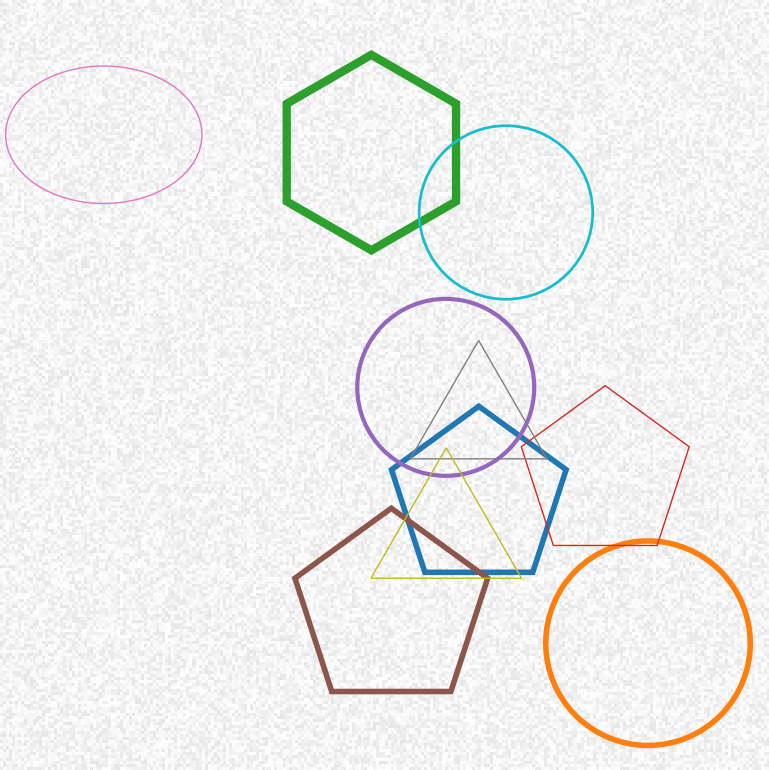[{"shape": "pentagon", "thickness": 2, "radius": 0.6, "center": [0.622, 0.353]}, {"shape": "circle", "thickness": 2, "radius": 0.66, "center": [0.842, 0.165]}, {"shape": "hexagon", "thickness": 3, "radius": 0.63, "center": [0.482, 0.802]}, {"shape": "pentagon", "thickness": 0.5, "radius": 0.57, "center": [0.786, 0.384]}, {"shape": "circle", "thickness": 1.5, "radius": 0.57, "center": [0.579, 0.497]}, {"shape": "pentagon", "thickness": 2, "radius": 0.66, "center": [0.508, 0.208]}, {"shape": "oval", "thickness": 0.5, "radius": 0.64, "center": [0.135, 0.825]}, {"shape": "triangle", "thickness": 0.5, "radius": 0.51, "center": [0.622, 0.455]}, {"shape": "triangle", "thickness": 0.5, "radius": 0.56, "center": [0.579, 0.305]}, {"shape": "circle", "thickness": 1, "radius": 0.56, "center": [0.657, 0.724]}]